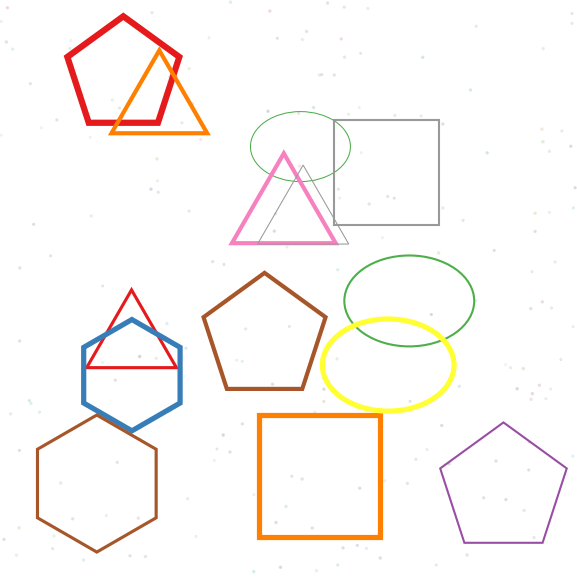[{"shape": "pentagon", "thickness": 3, "radius": 0.51, "center": [0.214, 0.869]}, {"shape": "triangle", "thickness": 1.5, "radius": 0.45, "center": [0.228, 0.407]}, {"shape": "hexagon", "thickness": 2.5, "radius": 0.48, "center": [0.228, 0.349]}, {"shape": "oval", "thickness": 1, "radius": 0.56, "center": [0.709, 0.478]}, {"shape": "oval", "thickness": 0.5, "radius": 0.43, "center": [0.52, 0.745]}, {"shape": "pentagon", "thickness": 1, "radius": 0.58, "center": [0.872, 0.152]}, {"shape": "triangle", "thickness": 2, "radius": 0.48, "center": [0.276, 0.816]}, {"shape": "square", "thickness": 2.5, "radius": 0.53, "center": [0.553, 0.175]}, {"shape": "oval", "thickness": 2.5, "radius": 0.57, "center": [0.672, 0.367]}, {"shape": "hexagon", "thickness": 1.5, "radius": 0.59, "center": [0.168, 0.162]}, {"shape": "pentagon", "thickness": 2, "radius": 0.56, "center": [0.458, 0.416]}, {"shape": "triangle", "thickness": 2, "radius": 0.52, "center": [0.491, 0.63]}, {"shape": "triangle", "thickness": 0.5, "radius": 0.46, "center": [0.525, 0.622]}, {"shape": "square", "thickness": 1, "radius": 0.45, "center": [0.669, 0.701]}]